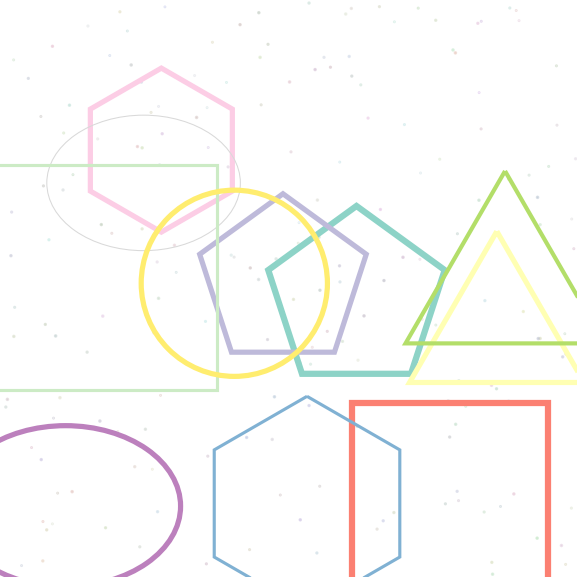[{"shape": "pentagon", "thickness": 3, "radius": 0.8, "center": [0.617, 0.482]}, {"shape": "triangle", "thickness": 2.5, "radius": 0.87, "center": [0.86, 0.424]}, {"shape": "pentagon", "thickness": 2.5, "radius": 0.76, "center": [0.49, 0.512]}, {"shape": "square", "thickness": 3, "radius": 0.85, "center": [0.779, 0.131]}, {"shape": "hexagon", "thickness": 1.5, "radius": 0.93, "center": [0.532, 0.127]}, {"shape": "triangle", "thickness": 2, "radius": 0.99, "center": [0.875, 0.504]}, {"shape": "hexagon", "thickness": 2.5, "radius": 0.71, "center": [0.279, 0.739]}, {"shape": "oval", "thickness": 0.5, "radius": 0.84, "center": [0.249, 0.682]}, {"shape": "oval", "thickness": 2.5, "radius": 1.0, "center": [0.114, 0.123]}, {"shape": "square", "thickness": 1.5, "radius": 0.98, "center": [0.181, 0.518]}, {"shape": "circle", "thickness": 2.5, "radius": 0.81, "center": [0.406, 0.509]}]